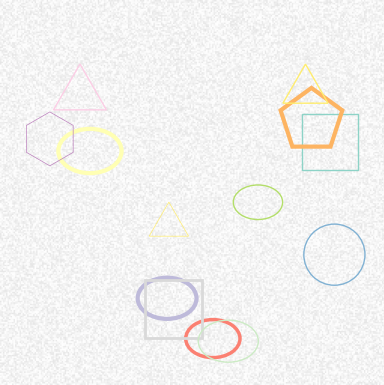[{"shape": "square", "thickness": 1, "radius": 0.36, "center": [0.858, 0.631]}, {"shape": "oval", "thickness": 3, "radius": 0.41, "center": [0.234, 0.608]}, {"shape": "oval", "thickness": 3, "radius": 0.38, "center": [0.434, 0.225]}, {"shape": "oval", "thickness": 2.5, "radius": 0.35, "center": [0.553, 0.121]}, {"shape": "circle", "thickness": 1, "radius": 0.4, "center": [0.869, 0.339]}, {"shape": "pentagon", "thickness": 3, "radius": 0.42, "center": [0.809, 0.687]}, {"shape": "oval", "thickness": 1, "radius": 0.32, "center": [0.67, 0.475]}, {"shape": "triangle", "thickness": 1, "radius": 0.4, "center": [0.208, 0.754]}, {"shape": "square", "thickness": 2, "radius": 0.37, "center": [0.45, 0.198]}, {"shape": "hexagon", "thickness": 0.5, "radius": 0.35, "center": [0.129, 0.639]}, {"shape": "oval", "thickness": 1, "radius": 0.39, "center": [0.593, 0.114]}, {"shape": "triangle", "thickness": 0.5, "radius": 0.3, "center": [0.439, 0.416]}, {"shape": "triangle", "thickness": 1, "radius": 0.34, "center": [0.793, 0.766]}]